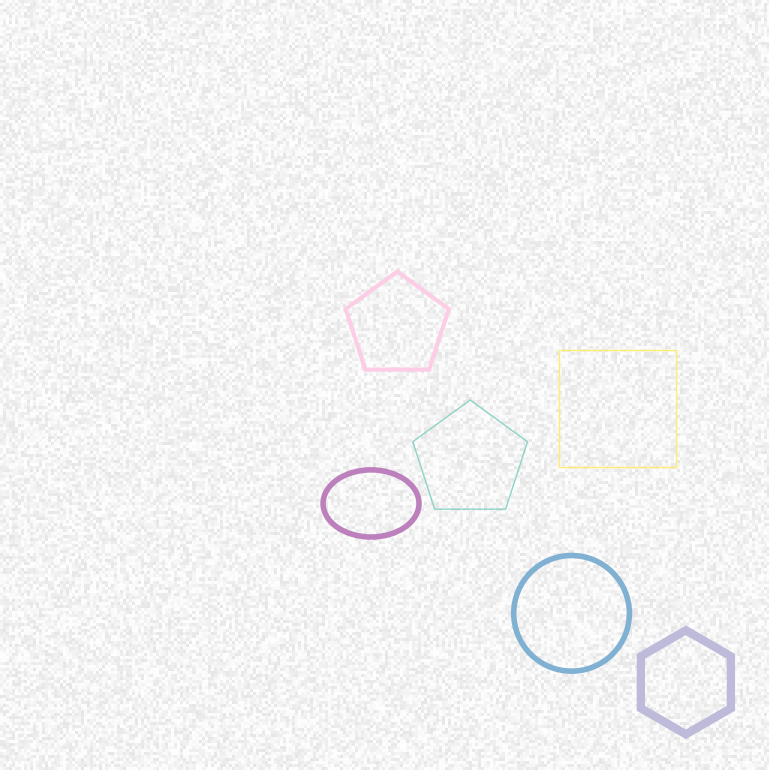[{"shape": "pentagon", "thickness": 0.5, "radius": 0.39, "center": [0.611, 0.402]}, {"shape": "hexagon", "thickness": 3, "radius": 0.34, "center": [0.891, 0.114]}, {"shape": "circle", "thickness": 2, "radius": 0.38, "center": [0.742, 0.203]}, {"shape": "pentagon", "thickness": 1.5, "radius": 0.35, "center": [0.516, 0.577]}, {"shape": "oval", "thickness": 2, "radius": 0.31, "center": [0.482, 0.346]}, {"shape": "square", "thickness": 0.5, "radius": 0.38, "center": [0.802, 0.469]}]